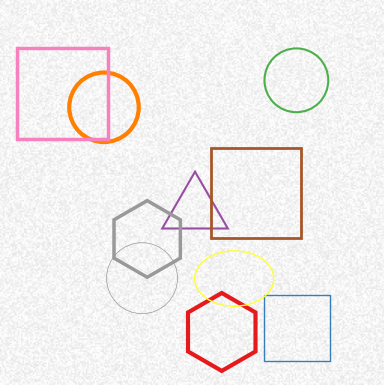[{"shape": "hexagon", "thickness": 3, "radius": 0.51, "center": [0.576, 0.138]}, {"shape": "square", "thickness": 1, "radius": 0.43, "center": [0.772, 0.149]}, {"shape": "circle", "thickness": 1.5, "radius": 0.41, "center": [0.77, 0.791]}, {"shape": "triangle", "thickness": 1.5, "radius": 0.49, "center": [0.507, 0.456]}, {"shape": "circle", "thickness": 3, "radius": 0.45, "center": [0.27, 0.721]}, {"shape": "oval", "thickness": 1, "radius": 0.51, "center": [0.608, 0.276]}, {"shape": "square", "thickness": 2, "radius": 0.59, "center": [0.666, 0.499]}, {"shape": "square", "thickness": 2.5, "radius": 0.59, "center": [0.163, 0.758]}, {"shape": "circle", "thickness": 0.5, "radius": 0.46, "center": [0.369, 0.277]}, {"shape": "hexagon", "thickness": 2.5, "radius": 0.5, "center": [0.382, 0.379]}]